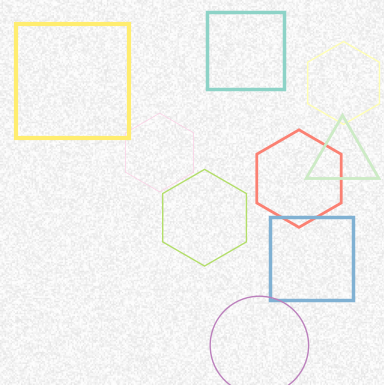[{"shape": "square", "thickness": 2.5, "radius": 0.5, "center": [0.637, 0.868]}, {"shape": "hexagon", "thickness": 1, "radius": 0.54, "center": [0.892, 0.785]}, {"shape": "hexagon", "thickness": 2, "radius": 0.63, "center": [0.777, 0.536]}, {"shape": "square", "thickness": 2.5, "radius": 0.54, "center": [0.808, 0.328]}, {"shape": "hexagon", "thickness": 1, "radius": 0.63, "center": [0.531, 0.434]}, {"shape": "hexagon", "thickness": 0.5, "radius": 0.51, "center": [0.415, 0.604]}, {"shape": "circle", "thickness": 1, "radius": 0.64, "center": [0.674, 0.103]}, {"shape": "triangle", "thickness": 2, "radius": 0.55, "center": [0.89, 0.591]}, {"shape": "square", "thickness": 3, "radius": 0.74, "center": [0.189, 0.79]}]